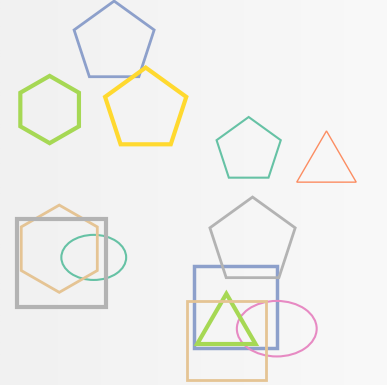[{"shape": "pentagon", "thickness": 1.5, "radius": 0.44, "center": [0.642, 0.609]}, {"shape": "oval", "thickness": 1.5, "radius": 0.42, "center": [0.242, 0.331]}, {"shape": "triangle", "thickness": 1, "radius": 0.44, "center": [0.843, 0.571]}, {"shape": "square", "thickness": 2.5, "radius": 0.53, "center": [0.608, 0.204]}, {"shape": "pentagon", "thickness": 2, "radius": 0.54, "center": [0.295, 0.889]}, {"shape": "oval", "thickness": 1.5, "radius": 0.51, "center": [0.714, 0.146]}, {"shape": "hexagon", "thickness": 3, "radius": 0.44, "center": [0.128, 0.715]}, {"shape": "triangle", "thickness": 3, "radius": 0.43, "center": [0.584, 0.15]}, {"shape": "pentagon", "thickness": 3, "radius": 0.55, "center": [0.376, 0.714]}, {"shape": "hexagon", "thickness": 2, "radius": 0.57, "center": [0.153, 0.354]}, {"shape": "square", "thickness": 2, "radius": 0.51, "center": [0.584, 0.116]}, {"shape": "pentagon", "thickness": 2, "radius": 0.58, "center": [0.652, 0.372]}, {"shape": "square", "thickness": 3, "radius": 0.57, "center": [0.159, 0.317]}]